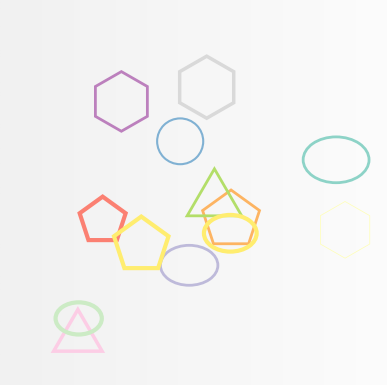[{"shape": "oval", "thickness": 2, "radius": 0.43, "center": [0.867, 0.585]}, {"shape": "hexagon", "thickness": 0.5, "radius": 0.37, "center": [0.89, 0.403]}, {"shape": "oval", "thickness": 2, "radius": 0.37, "center": [0.488, 0.311]}, {"shape": "pentagon", "thickness": 3, "radius": 0.31, "center": [0.265, 0.427]}, {"shape": "circle", "thickness": 1.5, "radius": 0.3, "center": [0.465, 0.633]}, {"shape": "pentagon", "thickness": 2, "radius": 0.39, "center": [0.596, 0.429]}, {"shape": "triangle", "thickness": 2, "radius": 0.41, "center": [0.553, 0.48]}, {"shape": "triangle", "thickness": 2.5, "radius": 0.36, "center": [0.201, 0.124]}, {"shape": "hexagon", "thickness": 2.5, "radius": 0.4, "center": [0.533, 0.774]}, {"shape": "hexagon", "thickness": 2, "radius": 0.39, "center": [0.313, 0.737]}, {"shape": "oval", "thickness": 3, "radius": 0.3, "center": [0.203, 0.173]}, {"shape": "oval", "thickness": 3, "radius": 0.34, "center": [0.594, 0.394]}, {"shape": "pentagon", "thickness": 3, "radius": 0.37, "center": [0.365, 0.363]}]